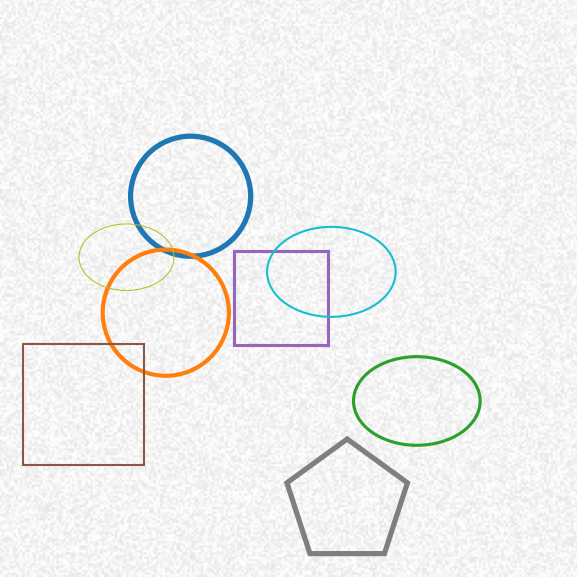[{"shape": "circle", "thickness": 2.5, "radius": 0.52, "center": [0.33, 0.659]}, {"shape": "circle", "thickness": 2, "radius": 0.55, "center": [0.287, 0.458]}, {"shape": "oval", "thickness": 1.5, "radius": 0.55, "center": [0.722, 0.305]}, {"shape": "square", "thickness": 1.5, "radius": 0.41, "center": [0.486, 0.483]}, {"shape": "square", "thickness": 1, "radius": 0.52, "center": [0.145, 0.298]}, {"shape": "pentagon", "thickness": 2.5, "radius": 0.55, "center": [0.601, 0.129]}, {"shape": "oval", "thickness": 0.5, "radius": 0.41, "center": [0.219, 0.554]}, {"shape": "oval", "thickness": 1, "radius": 0.56, "center": [0.574, 0.528]}]